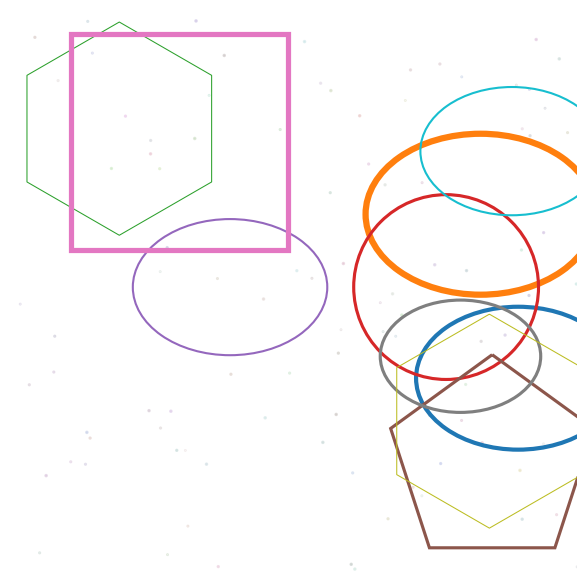[{"shape": "oval", "thickness": 2, "radius": 0.88, "center": [0.897, 0.344]}, {"shape": "oval", "thickness": 3, "radius": 1.0, "center": [0.832, 0.628]}, {"shape": "hexagon", "thickness": 0.5, "radius": 0.92, "center": [0.207, 0.776]}, {"shape": "circle", "thickness": 1.5, "radius": 0.8, "center": [0.772, 0.502]}, {"shape": "oval", "thickness": 1, "radius": 0.84, "center": [0.398, 0.502]}, {"shape": "pentagon", "thickness": 1.5, "radius": 0.92, "center": [0.852, 0.2]}, {"shape": "square", "thickness": 2.5, "radius": 0.94, "center": [0.311, 0.754]}, {"shape": "oval", "thickness": 1.5, "radius": 0.69, "center": [0.797, 0.382]}, {"shape": "hexagon", "thickness": 0.5, "radius": 0.93, "center": [0.847, 0.27]}, {"shape": "oval", "thickness": 1, "radius": 0.79, "center": [0.887, 0.737]}]